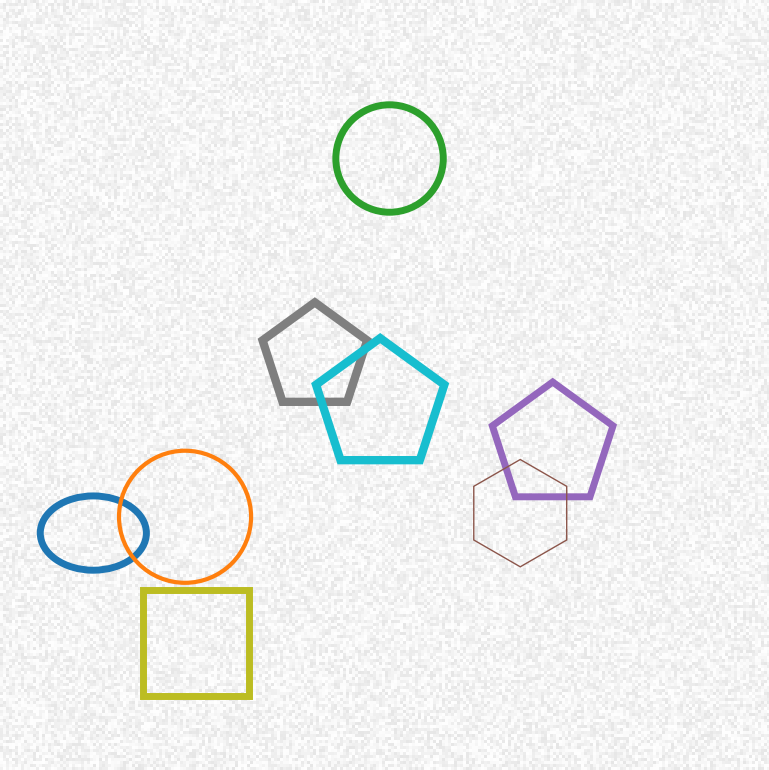[{"shape": "oval", "thickness": 2.5, "radius": 0.34, "center": [0.121, 0.308]}, {"shape": "circle", "thickness": 1.5, "radius": 0.43, "center": [0.24, 0.329]}, {"shape": "circle", "thickness": 2.5, "radius": 0.35, "center": [0.506, 0.794]}, {"shape": "pentagon", "thickness": 2.5, "radius": 0.41, "center": [0.718, 0.421]}, {"shape": "hexagon", "thickness": 0.5, "radius": 0.35, "center": [0.676, 0.334]}, {"shape": "pentagon", "thickness": 3, "radius": 0.36, "center": [0.409, 0.536]}, {"shape": "square", "thickness": 2.5, "radius": 0.34, "center": [0.255, 0.165]}, {"shape": "pentagon", "thickness": 3, "radius": 0.44, "center": [0.494, 0.473]}]